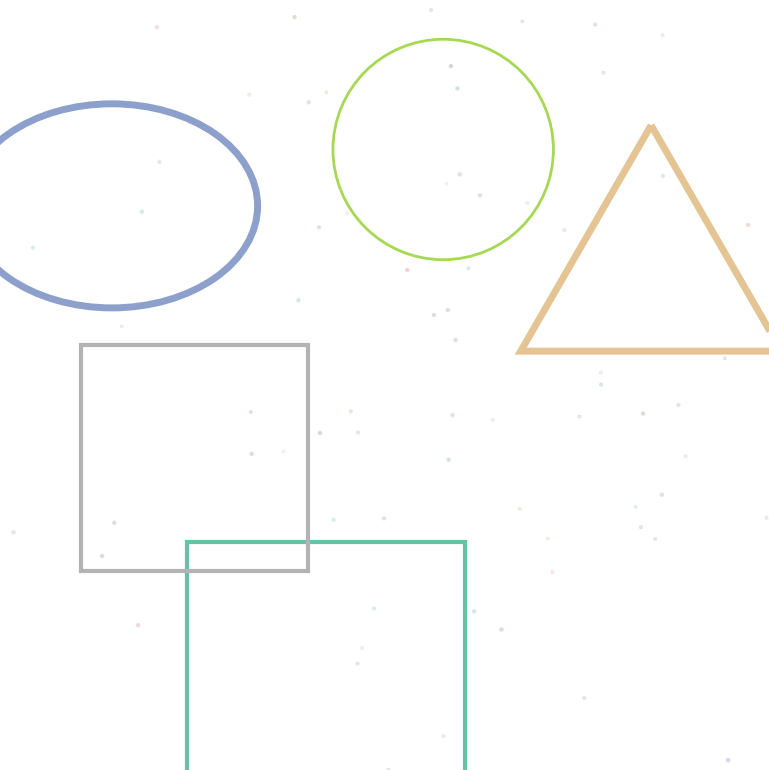[{"shape": "square", "thickness": 1.5, "radius": 0.9, "center": [0.423, 0.116]}, {"shape": "oval", "thickness": 2.5, "radius": 0.95, "center": [0.145, 0.733]}, {"shape": "circle", "thickness": 1, "radius": 0.72, "center": [0.576, 0.806]}, {"shape": "triangle", "thickness": 2.5, "radius": 0.98, "center": [0.846, 0.642]}, {"shape": "square", "thickness": 1.5, "radius": 0.73, "center": [0.253, 0.405]}]